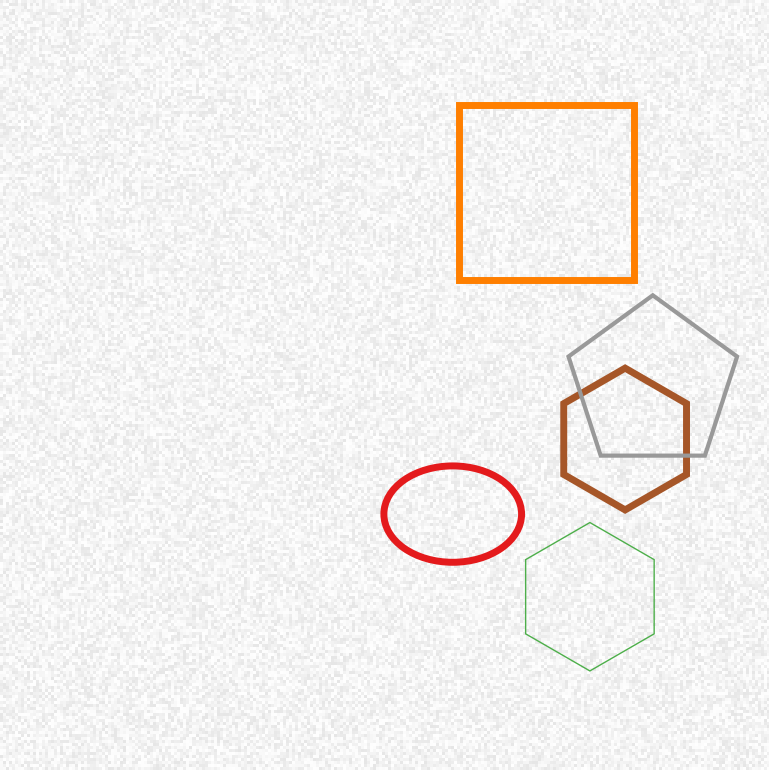[{"shape": "oval", "thickness": 2.5, "radius": 0.45, "center": [0.588, 0.332]}, {"shape": "hexagon", "thickness": 0.5, "radius": 0.48, "center": [0.766, 0.225]}, {"shape": "square", "thickness": 2.5, "radius": 0.57, "center": [0.71, 0.75]}, {"shape": "hexagon", "thickness": 2.5, "radius": 0.46, "center": [0.812, 0.43]}, {"shape": "pentagon", "thickness": 1.5, "radius": 0.58, "center": [0.848, 0.501]}]